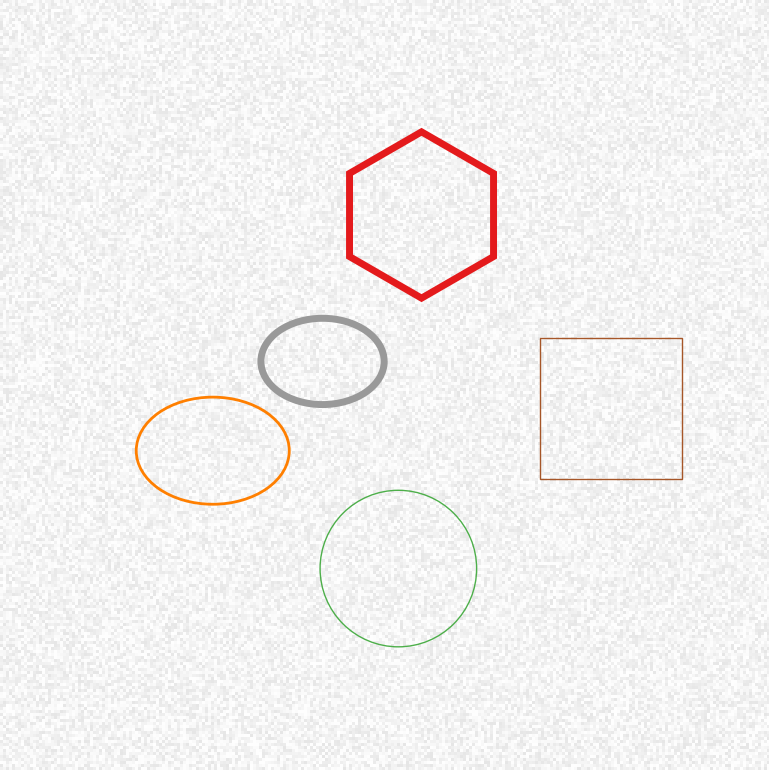[{"shape": "hexagon", "thickness": 2.5, "radius": 0.54, "center": [0.547, 0.721]}, {"shape": "circle", "thickness": 0.5, "radius": 0.51, "center": [0.517, 0.262]}, {"shape": "oval", "thickness": 1, "radius": 0.5, "center": [0.276, 0.415]}, {"shape": "square", "thickness": 0.5, "radius": 0.46, "center": [0.793, 0.469]}, {"shape": "oval", "thickness": 2.5, "radius": 0.4, "center": [0.419, 0.531]}]